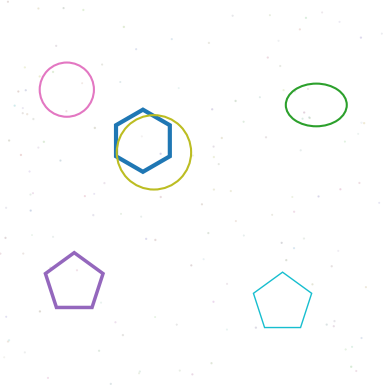[{"shape": "hexagon", "thickness": 3, "radius": 0.4, "center": [0.371, 0.634]}, {"shape": "oval", "thickness": 1.5, "radius": 0.4, "center": [0.822, 0.727]}, {"shape": "pentagon", "thickness": 2.5, "radius": 0.39, "center": [0.193, 0.265]}, {"shape": "circle", "thickness": 1.5, "radius": 0.35, "center": [0.174, 0.767]}, {"shape": "circle", "thickness": 1.5, "radius": 0.48, "center": [0.4, 0.604]}, {"shape": "pentagon", "thickness": 1, "radius": 0.4, "center": [0.734, 0.214]}]